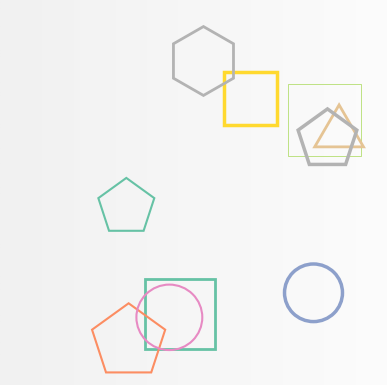[{"shape": "pentagon", "thickness": 1.5, "radius": 0.38, "center": [0.326, 0.462]}, {"shape": "square", "thickness": 2, "radius": 0.45, "center": [0.464, 0.184]}, {"shape": "pentagon", "thickness": 1.5, "radius": 0.5, "center": [0.332, 0.113]}, {"shape": "circle", "thickness": 2.5, "radius": 0.37, "center": [0.809, 0.24]}, {"shape": "circle", "thickness": 1.5, "radius": 0.43, "center": [0.437, 0.176]}, {"shape": "square", "thickness": 0.5, "radius": 0.47, "center": [0.837, 0.687]}, {"shape": "square", "thickness": 2.5, "radius": 0.34, "center": [0.647, 0.745]}, {"shape": "triangle", "thickness": 2, "radius": 0.36, "center": [0.875, 0.655]}, {"shape": "pentagon", "thickness": 2.5, "radius": 0.4, "center": [0.845, 0.637]}, {"shape": "hexagon", "thickness": 2, "radius": 0.45, "center": [0.525, 0.842]}]